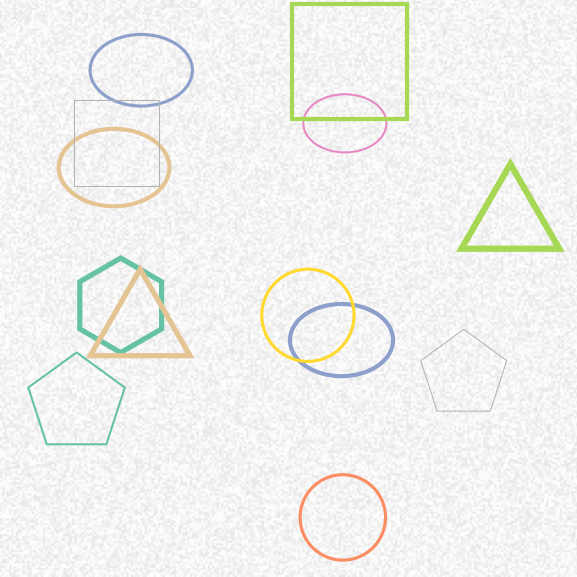[{"shape": "pentagon", "thickness": 1, "radius": 0.44, "center": [0.133, 0.301]}, {"shape": "hexagon", "thickness": 2.5, "radius": 0.41, "center": [0.209, 0.47]}, {"shape": "circle", "thickness": 1.5, "radius": 0.37, "center": [0.594, 0.103]}, {"shape": "oval", "thickness": 1.5, "radius": 0.44, "center": [0.245, 0.878]}, {"shape": "oval", "thickness": 2, "radius": 0.45, "center": [0.591, 0.41]}, {"shape": "oval", "thickness": 1, "radius": 0.36, "center": [0.597, 0.786]}, {"shape": "square", "thickness": 2, "radius": 0.5, "center": [0.606, 0.893]}, {"shape": "triangle", "thickness": 3, "radius": 0.49, "center": [0.884, 0.617]}, {"shape": "circle", "thickness": 1.5, "radius": 0.4, "center": [0.533, 0.453]}, {"shape": "oval", "thickness": 2, "radius": 0.48, "center": [0.198, 0.709]}, {"shape": "triangle", "thickness": 2.5, "radius": 0.5, "center": [0.243, 0.433]}, {"shape": "square", "thickness": 0.5, "radius": 0.37, "center": [0.202, 0.752]}, {"shape": "pentagon", "thickness": 0.5, "radius": 0.39, "center": [0.803, 0.351]}]